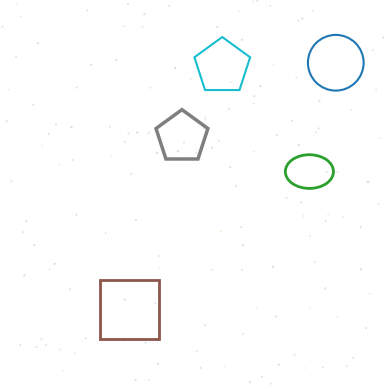[{"shape": "circle", "thickness": 1.5, "radius": 0.36, "center": [0.872, 0.837]}, {"shape": "oval", "thickness": 2, "radius": 0.31, "center": [0.804, 0.554]}, {"shape": "square", "thickness": 2, "radius": 0.38, "center": [0.336, 0.195]}, {"shape": "pentagon", "thickness": 2.5, "radius": 0.35, "center": [0.473, 0.644]}, {"shape": "pentagon", "thickness": 1.5, "radius": 0.38, "center": [0.577, 0.828]}]